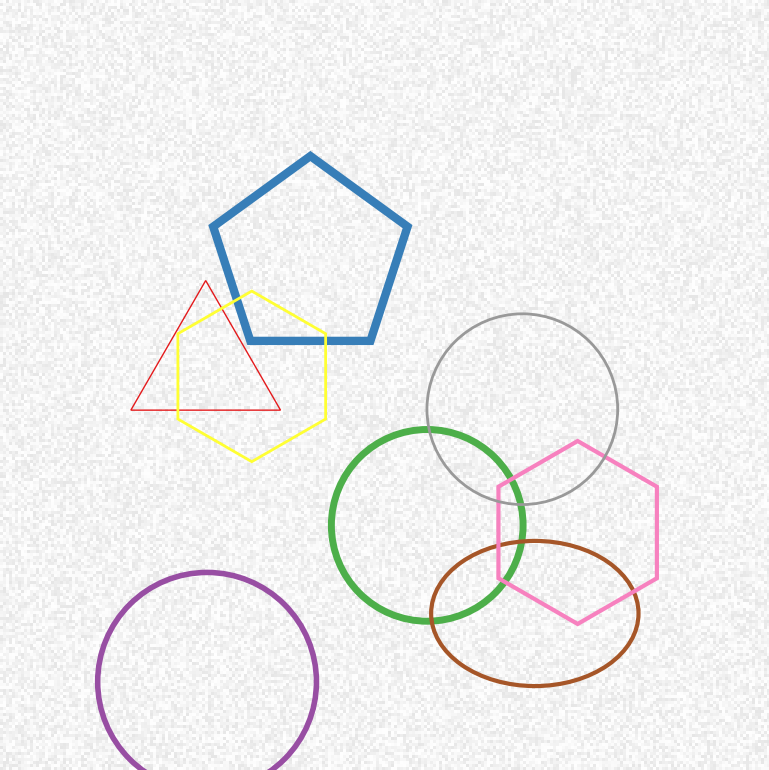[{"shape": "triangle", "thickness": 0.5, "radius": 0.56, "center": [0.267, 0.523]}, {"shape": "pentagon", "thickness": 3, "radius": 0.66, "center": [0.403, 0.665]}, {"shape": "circle", "thickness": 2.5, "radius": 0.62, "center": [0.555, 0.318]}, {"shape": "circle", "thickness": 2, "radius": 0.71, "center": [0.269, 0.115]}, {"shape": "hexagon", "thickness": 1, "radius": 0.55, "center": [0.327, 0.511]}, {"shape": "oval", "thickness": 1.5, "radius": 0.67, "center": [0.695, 0.203]}, {"shape": "hexagon", "thickness": 1.5, "radius": 0.59, "center": [0.75, 0.308]}, {"shape": "circle", "thickness": 1, "radius": 0.62, "center": [0.678, 0.469]}]